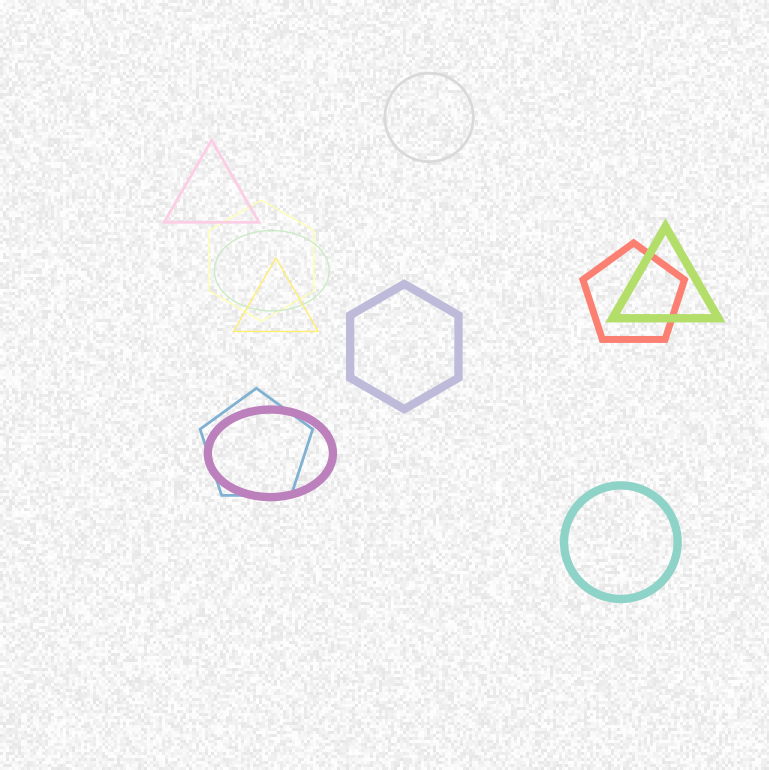[{"shape": "circle", "thickness": 3, "radius": 0.37, "center": [0.806, 0.296]}, {"shape": "hexagon", "thickness": 0.5, "radius": 0.39, "center": [0.34, 0.662]}, {"shape": "hexagon", "thickness": 3, "radius": 0.41, "center": [0.525, 0.55]}, {"shape": "pentagon", "thickness": 2.5, "radius": 0.35, "center": [0.823, 0.615]}, {"shape": "pentagon", "thickness": 1, "radius": 0.38, "center": [0.333, 0.419]}, {"shape": "triangle", "thickness": 3, "radius": 0.4, "center": [0.864, 0.626]}, {"shape": "triangle", "thickness": 1, "radius": 0.36, "center": [0.275, 0.747]}, {"shape": "circle", "thickness": 1, "radius": 0.29, "center": [0.557, 0.848]}, {"shape": "oval", "thickness": 3, "radius": 0.41, "center": [0.351, 0.411]}, {"shape": "oval", "thickness": 0.5, "radius": 0.37, "center": [0.353, 0.648]}, {"shape": "triangle", "thickness": 0.5, "radius": 0.32, "center": [0.358, 0.601]}]